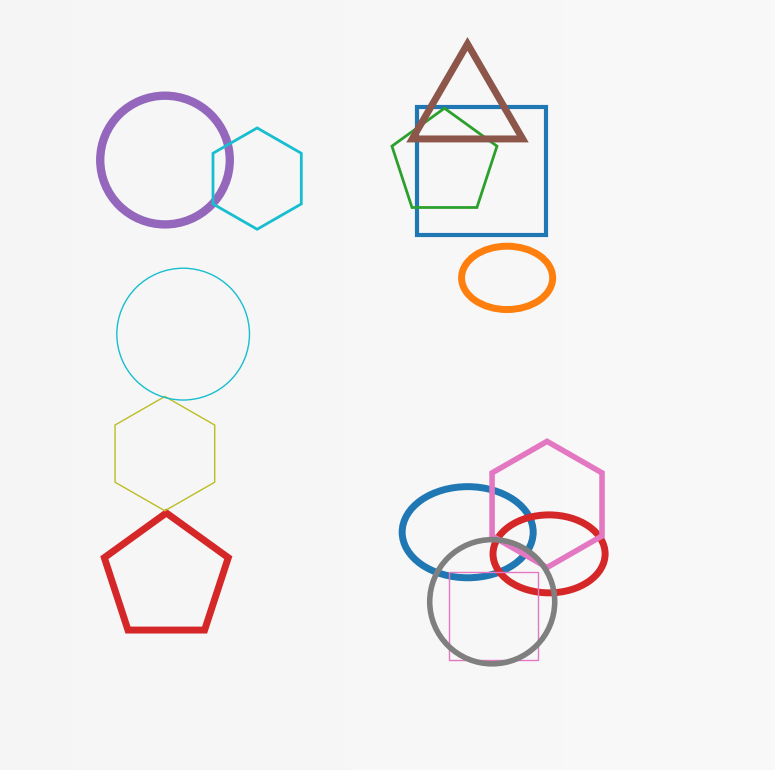[{"shape": "oval", "thickness": 2.5, "radius": 0.42, "center": [0.603, 0.309]}, {"shape": "square", "thickness": 1.5, "radius": 0.42, "center": [0.621, 0.778]}, {"shape": "oval", "thickness": 2.5, "radius": 0.29, "center": [0.654, 0.639]}, {"shape": "pentagon", "thickness": 1, "radius": 0.36, "center": [0.573, 0.788]}, {"shape": "pentagon", "thickness": 2.5, "radius": 0.42, "center": [0.215, 0.25]}, {"shape": "oval", "thickness": 2.5, "radius": 0.36, "center": [0.708, 0.281]}, {"shape": "circle", "thickness": 3, "radius": 0.42, "center": [0.213, 0.792]}, {"shape": "triangle", "thickness": 2.5, "radius": 0.41, "center": [0.603, 0.861]}, {"shape": "square", "thickness": 0.5, "radius": 0.29, "center": [0.637, 0.2]}, {"shape": "hexagon", "thickness": 2, "radius": 0.41, "center": [0.706, 0.345]}, {"shape": "circle", "thickness": 2, "radius": 0.4, "center": [0.635, 0.219]}, {"shape": "hexagon", "thickness": 0.5, "radius": 0.37, "center": [0.213, 0.411]}, {"shape": "circle", "thickness": 0.5, "radius": 0.43, "center": [0.236, 0.566]}, {"shape": "hexagon", "thickness": 1, "radius": 0.33, "center": [0.332, 0.768]}]